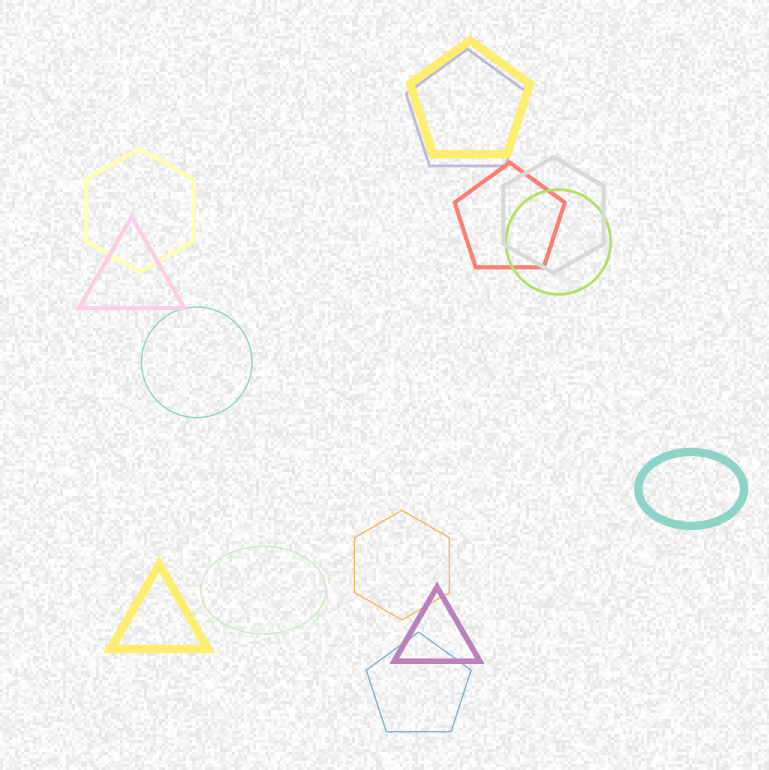[{"shape": "oval", "thickness": 3, "radius": 0.34, "center": [0.898, 0.365]}, {"shape": "circle", "thickness": 0.5, "radius": 0.36, "center": [0.256, 0.529]}, {"shape": "hexagon", "thickness": 1.5, "radius": 0.4, "center": [0.181, 0.727]}, {"shape": "pentagon", "thickness": 1, "radius": 0.42, "center": [0.607, 0.852]}, {"shape": "pentagon", "thickness": 1.5, "radius": 0.38, "center": [0.662, 0.714]}, {"shape": "pentagon", "thickness": 0.5, "radius": 0.36, "center": [0.544, 0.108]}, {"shape": "hexagon", "thickness": 0.5, "radius": 0.36, "center": [0.522, 0.266]}, {"shape": "circle", "thickness": 1, "radius": 0.34, "center": [0.725, 0.686]}, {"shape": "triangle", "thickness": 1.5, "radius": 0.4, "center": [0.171, 0.639]}, {"shape": "hexagon", "thickness": 1.5, "radius": 0.38, "center": [0.719, 0.721]}, {"shape": "triangle", "thickness": 2, "radius": 0.32, "center": [0.568, 0.173]}, {"shape": "oval", "thickness": 0.5, "radius": 0.41, "center": [0.342, 0.234]}, {"shape": "triangle", "thickness": 3, "radius": 0.37, "center": [0.207, 0.194]}, {"shape": "pentagon", "thickness": 3, "radius": 0.41, "center": [0.61, 0.866]}]